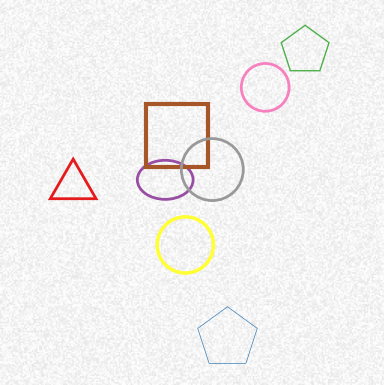[{"shape": "triangle", "thickness": 2, "radius": 0.34, "center": [0.19, 0.518]}, {"shape": "pentagon", "thickness": 0.5, "radius": 0.41, "center": [0.591, 0.122]}, {"shape": "pentagon", "thickness": 1, "radius": 0.33, "center": [0.793, 0.869]}, {"shape": "oval", "thickness": 2, "radius": 0.36, "center": [0.429, 0.533]}, {"shape": "circle", "thickness": 2.5, "radius": 0.37, "center": [0.481, 0.364]}, {"shape": "square", "thickness": 3, "radius": 0.41, "center": [0.46, 0.648]}, {"shape": "circle", "thickness": 2, "radius": 0.31, "center": [0.689, 0.773]}, {"shape": "circle", "thickness": 2, "radius": 0.4, "center": [0.551, 0.56]}]